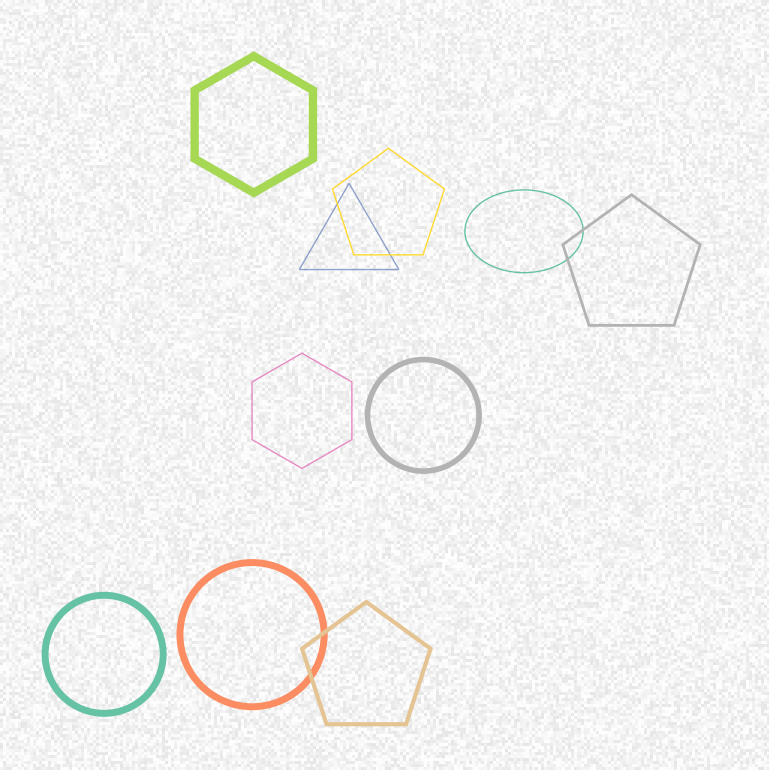[{"shape": "circle", "thickness": 2.5, "radius": 0.38, "center": [0.135, 0.15]}, {"shape": "oval", "thickness": 0.5, "radius": 0.38, "center": [0.681, 0.7]}, {"shape": "circle", "thickness": 2.5, "radius": 0.47, "center": [0.327, 0.176]}, {"shape": "triangle", "thickness": 0.5, "radius": 0.37, "center": [0.453, 0.687]}, {"shape": "hexagon", "thickness": 0.5, "radius": 0.37, "center": [0.392, 0.467]}, {"shape": "hexagon", "thickness": 3, "radius": 0.44, "center": [0.33, 0.838]}, {"shape": "pentagon", "thickness": 0.5, "radius": 0.38, "center": [0.504, 0.731]}, {"shape": "pentagon", "thickness": 1.5, "radius": 0.44, "center": [0.476, 0.13]}, {"shape": "circle", "thickness": 2, "radius": 0.36, "center": [0.55, 0.461]}, {"shape": "pentagon", "thickness": 1, "radius": 0.47, "center": [0.82, 0.653]}]